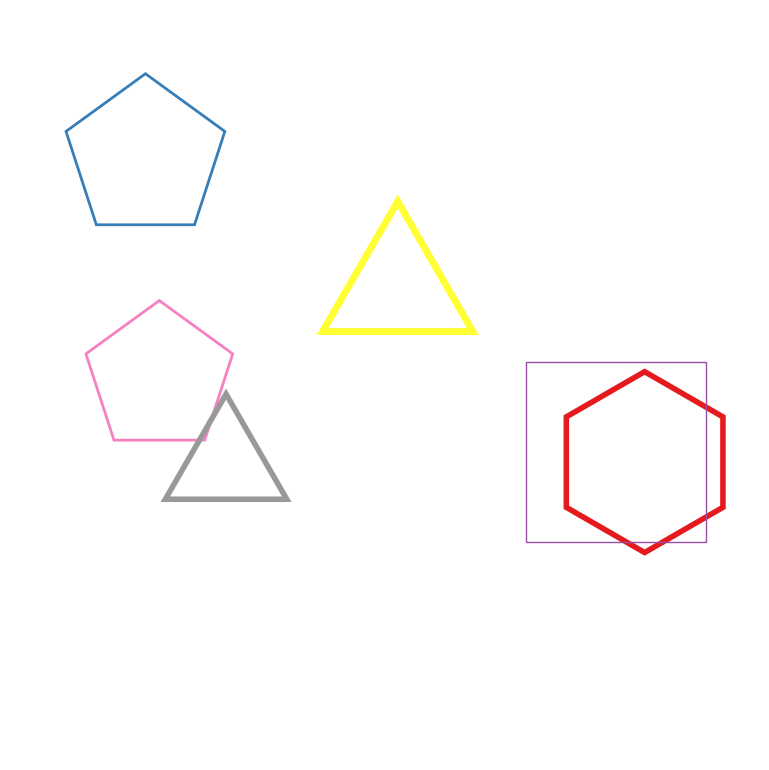[{"shape": "hexagon", "thickness": 2, "radius": 0.59, "center": [0.837, 0.4]}, {"shape": "pentagon", "thickness": 1, "radius": 0.54, "center": [0.189, 0.796]}, {"shape": "square", "thickness": 0.5, "radius": 0.58, "center": [0.799, 0.413]}, {"shape": "triangle", "thickness": 2.5, "radius": 0.56, "center": [0.517, 0.626]}, {"shape": "pentagon", "thickness": 1, "radius": 0.5, "center": [0.207, 0.509]}, {"shape": "triangle", "thickness": 2, "radius": 0.46, "center": [0.294, 0.397]}]